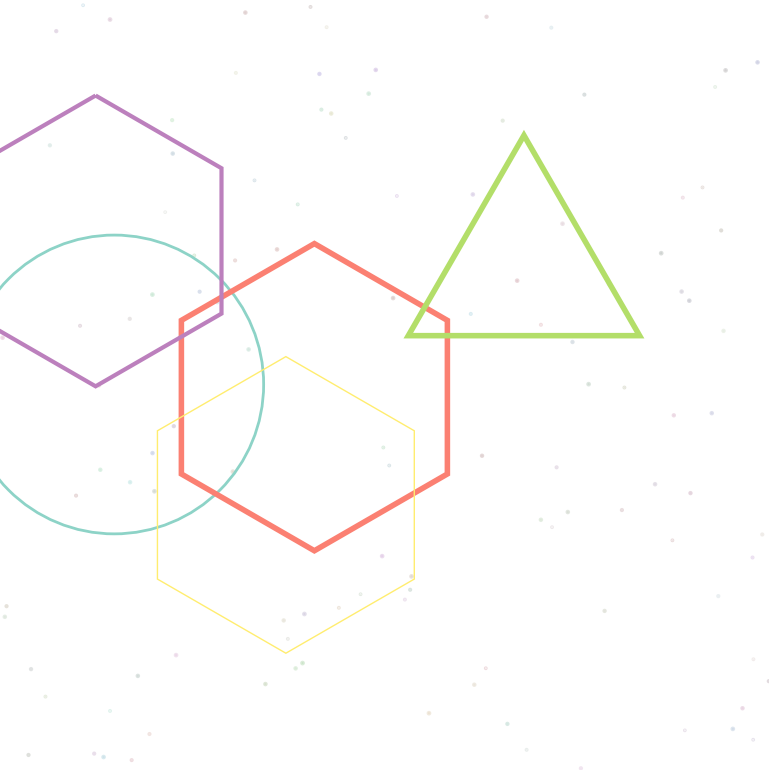[{"shape": "circle", "thickness": 1, "radius": 0.97, "center": [0.148, 0.501]}, {"shape": "hexagon", "thickness": 2, "radius": 1.0, "center": [0.408, 0.484]}, {"shape": "triangle", "thickness": 2, "radius": 0.87, "center": [0.68, 0.651]}, {"shape": "hexagon", "thickness": 1.5, "radius": 0.94, "center": [0.124, 0.687]}, {"shape": "hexagon", "thickness": 0.5, "radius": 0.96, "center": [0.371, 0.344]}]